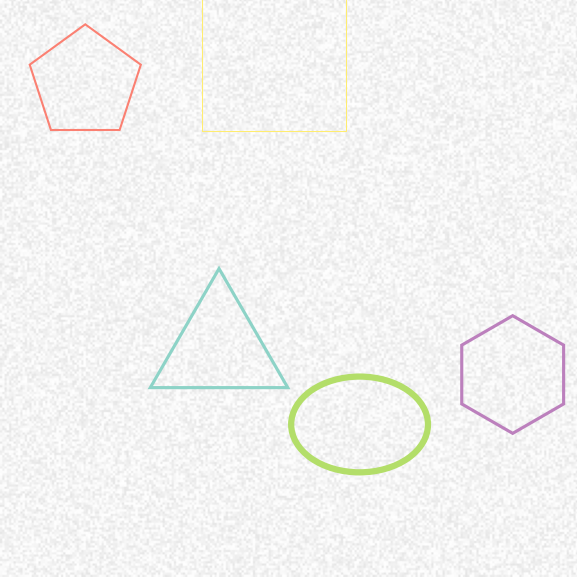[{"shape": "triangle", "thickness": 1.5, "radius": 0.69, "center": [0.379, 0.397]}, {"shape": "pentagon", "thickness": 1, "radius": 0.51, "center": [0.148, 0.856]}, {"shape": "oval", "thickness": 3, "radius": 0.59, "center": [0.623, 0.264]}, {"shape": "hexagon", "thickness": 1.5, "radius": 0.51, "center": [0.888, 0.351]}, {"shape": "square", "thickness": 0.5, "radius": 0.62, "center": [0.474, 0.897]}]